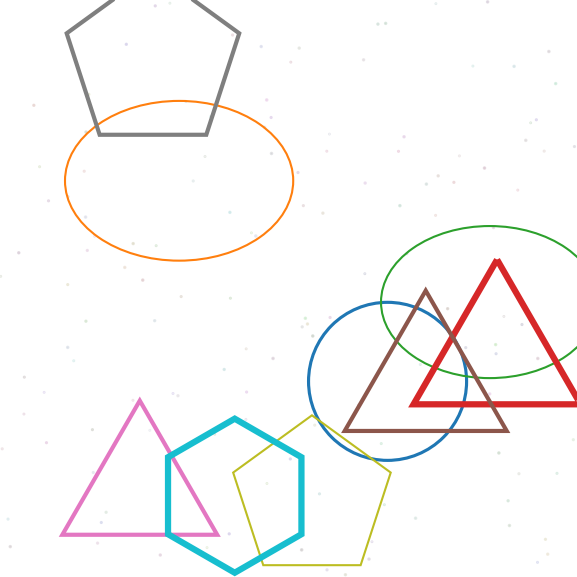[{"shape": "circle", "thickness": 1.5, "radius": 0.68, "center": [0.671, 0.339]}, {"shape": "oval", "thickness": 1, "radius": 0.99, "center": [0.31, 0.686]}, {"shape": "oval", "thickness": 1, "radius": 0.94, "center": [0.848, 0.476]}, {"shape": "triangle", "thickness": 3, "radius": 0.84, "center": [0.861, 0.383]}, {"shape": "triangle", "thickness": 2, "radius": 0.81, "center": [0.737, 0.334]}, {"shape": "triangle", "thickness": 2, "radius": 0.77, "center": [0.242, 0.151]}, {"shape": "pentagon", "thickness": 2, "radius": 0.79, "center": [0.265, 0.893]}, {"shape": "pentagon", "thickness": 1, "radius": 0.72, "center": [0.54, 0.137]}, {"shape": "hexagon", "thickness": 3, "radius": 0.67, "center": [0.406, 0.141]}]